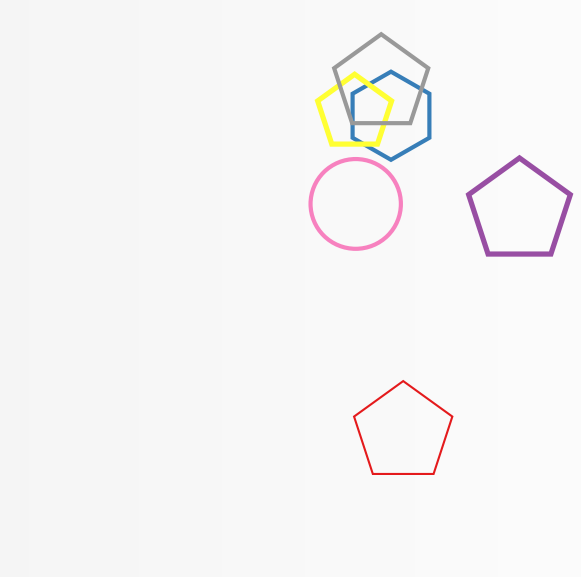[{"shape": "pentagon", "thickness": 1, "radius": 0.44, "center": [0.694, 0.25]}, {"shape": "hexagon", "thickness": 2, "radius": 0.38, "center": [0.673, 0.799]}, {"shape": "pentagon", "thickness": 2.5, "radius": 0.46, "center": [0.894, 0.634]}, {"shape": "pentagon", "thickness": 2.5, "radius": 0.33, "center": [0.61, 0.804]}, {"shape": "circle", "thickness": 2, "radius": 0.39, "center": [0.612, 0.646]}, {"shape": "pentagon", "thickness": 2, "radius": 0.43, "center": [0.656, 0.855]}]